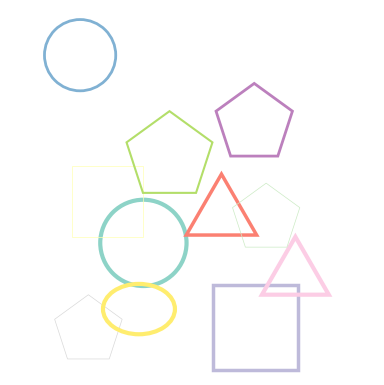[{"shape": "circle", "thickness": 3, "radius": 0.56, "center": [0.372, 0.369]}, {"shape": "square", "thickness": 0.5, "radius": 0.47, "center": [0.28, 0.476]}, {"shape": "square", "thickness": 2.5, "radius": 0.55, "center": [0.664, 0.149]}, {"shape": "triangle", "thickness": 2.5, "radius": 0.53, "center": [0.575, 0.442]}, {"shape": "circle", "thickness": 2, "radius": 0.46, "center": [0.208, 0.857]}, {"shape": "pentagon", "thickness": 1.5, "radius": 0.59, "center": [0.44, 0.594]}, {"shape": "triangle", "thickness": 3, "radius": 0.5, "center": [0.767, 0.285]}, {"shape": "pentagon", "thickness": 0.5, "radius": 0.46, "center": [0.23, 0.142]}, {"shape": "pentagon", "thickness": 2, "radius": 0.52, "center": [0.66, 0.679]}, {"shape": "pentagon", "thickness": 0.5, "radius": 0.46, "center": [0.691, 0.432]}, {"shape": "oval", "thickness": 3, "radius": 0.47, "center": [0.361, 0.197]}]